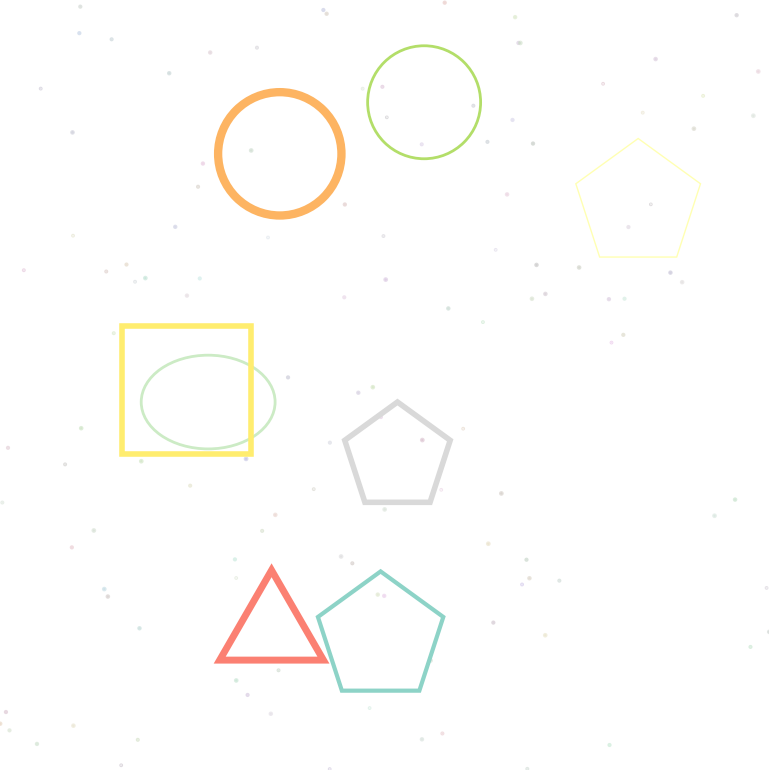[{"shape": "pentagon", "thickness": 1.5, "radius": 0.43, "center": [0.494, 0.172]}, {"shape": "pentagon", "thickness": 0.5, "radius": 0.43, "center": [0.829, 0.735]}, {"shape": "triangle", "thickness": 2.5, "radius": 0.39, "center": [0.353, 0.182]}, {"shape": "circle", "thickness": 3, "radius": 0.4, "center": [0.363, 0.8]}, {"shape": "circle", "thickness": 1, "radius": 0.37, "center": [0.551, 0.867]}, {"shape": "pentagon", "thickness": 2, "radius": 0.36, "center": [0.516, 0.406]}, {"shape": "oval", "thickness": 1, "radius": 0.43, "center": [0.27, 0.478]}, {"shape": "square", "thickness": 2, "radius": 0.42, "center": [0.242, 0.494]}]